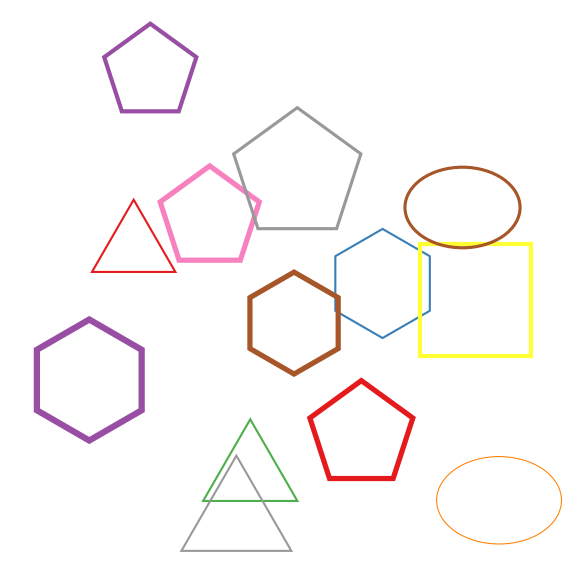[{"shape": "pentagon", "thickness": 2.5, "radius": 0.47, "center": [0.626, 0.246]}, {"shape": "triangle", "thickness": 1, "radius": 0.42, "center": [0.231, 0.57]}, {"shape": "hexagon", "thickness": 1, "radius": 0.47, "center": [0.662, 0.508]}, {"shape": "triangle", "thickness": 1, "radius": 0.47, "center": [0.433, 0.179]}, {"shape": "pentagon", "thickness": 2, "radius": 0.42, "center": [0.26, 0.874]}, {"shape": "hexagon", "thickness": 3, "radius": 0.52, "center": [0.155, 0.341]}, {"shape": "oval", "thickness": 0.5, "radius": 0.54, "center": [0.864, 0.133]}, {"shape": "square", "thickness": 2, "radius": 0.48, "center": [0.824, 0.479]}, {"shape": "hexagon", "thickness": 2.5, "radius": 0.44, "center": [0.509, 0.44]}, {"shape": "oval", "thickness": 1.5, "radius": 0.5, "center": [0.801, 0.64]}, {"shape": "pentagon", "thickness": 2.5, "radius": 0.45, "center": [0.363, 0.622]}, {"shape": "triangle", "thickness": 1, "radius": 0.55, "center": [0.409, 0.1]}, {"shape": "pentagon", "thickness": 1.5, "radius": 0.58, "center": [0.515, 0.697]}]